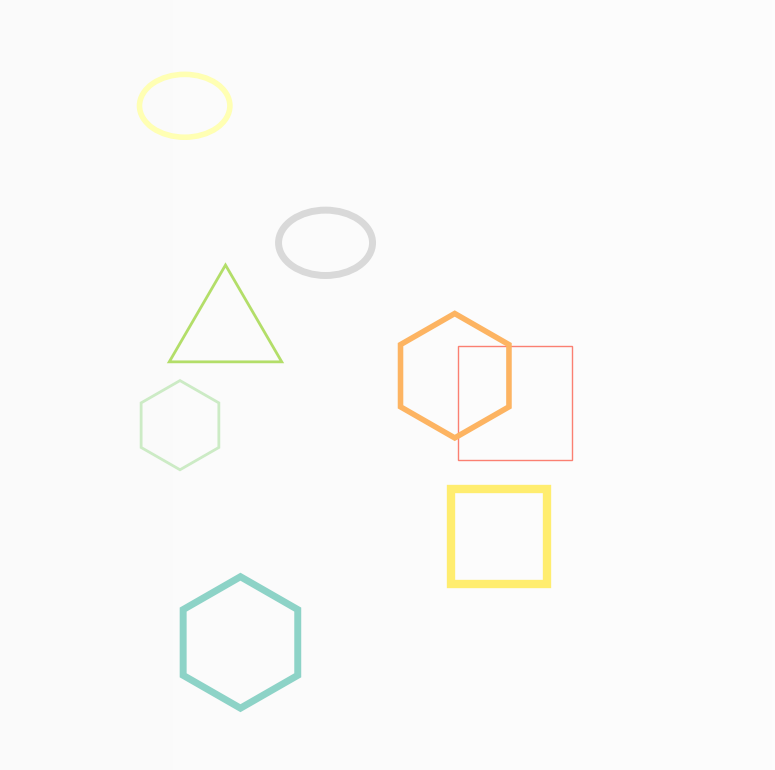[{"shape": "hexagon", "thickness": 2.5, "radius": 0.43, "center": [0.31, 0.166]}, {"shape": "oval", "thickness": 2, "radius": 0.29, "center": [0.238, 0.863]}, {"shape": "square", "thickness": 0.5, "radius": 0.37, "center": [0.665, 0.477]}, {"shape": "hexagon", "thickness": 2, "radius": 0.4, "center": [0.587, 0.512]}, {"shape": "triangle", "thickness": 1, "radius": 0.42, "center": [0.291, 0.572]}, {"shape": "oval", "thickness": 2.5, "radius": 0.3, "center": [0.42, 0.685]}, {"shape": "hexagon", "thickness": 1, "radius": 0.29, "center": [0.232, 0.448]}, {"shape": "square", "thickness": 3, "radius": 0.31, "center": [0.644, 0.303]}]